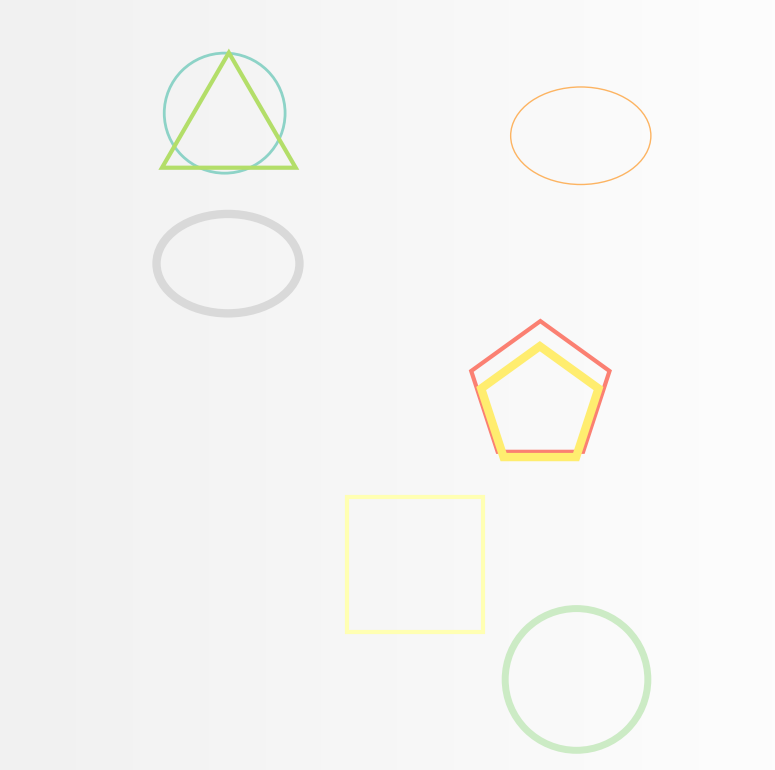[{"shape": "circle", "thickness": 1, "radius": 0.39, "center": [0.29, 0.853]}, {"shape": "square", "thickness": 1.5, "radius": 0.44, "center": [0.536, 0.267]}, {"shape": "pentagon", "thickness": 1.5, "radius": 0.47, "center": [0.697, 0.489]}, {"shape": "oval", "thickness": 0.5, "radius": 0.45, "center": [0.749, 0.824]}, {"shape": "triangle", "thickness": 1.5, "radius": 0.5, "center": [0.295, 0.832]}, {"shape": "oval", "thickness": 3, "radius": 0.46, "center": [0.294, 0.658]}, {"shape": "circle", "thickness": 2.5, "radius": 0.46, "center": [0.744, 0.118]}, {"shape": "pentagon", "thickness": 3, "radius": 0.4, "center": [0.697, 0.471]}]